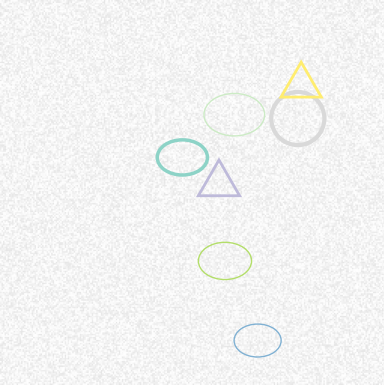[{"shape": "oval", "thickness": 2.5, "radius": 0.33, "center": [0.474, 0.591]}, {"shape": "triangle", "thickness": 2, "radius": 0.31, "center": [0.569, 0.523]}, {"shape": "oval", "thickness": 1, "radius": 0.31, "center": [0.669, 0.115]}, {"shape": "oval", "thickness": 1, "radius": 0.35, "center": [0.584, 0.322]}, {"shape": "circle", "thickness": 3, "radius": 0.35, "center": [0.774, 0.692]}, {"shape": "oval", "thickness": 1, "radius": 0.39, "center": [0.609, 0.702]}, {"shape": "triangle", "thickness": 2, "radius": 0.3, "center": [0.782, 0.778]}]